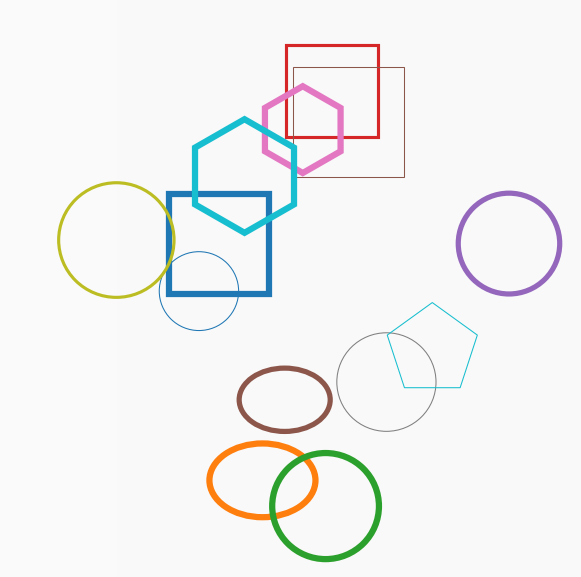[{"shape": "circle", "thickness": 0.5, "radius": 0.34, "center": [0.342, 0.495]}, {"shape": "square", "thickness": 3, "radius": 0.43, "center": [0.377, 0.576]}, {"shape": "oval", "thickness": 3, "radius": 0.46, "center": [0.452, 0.167]}, {"shape": "circle", "thickness": 3, "radius": 0.46, "center": [0.56, 0.123]}, {"shape": "square", "thickness": 1.5, "radius": 0.4, "center": [0.571, 0.842]}, {"shape": "circle", "thickness": 2.5, "radius": 0.44, "center": [0.876, 0.577]}, {"shape": "oval", "thickness": 2.5, "radius": 0.39, "center": [0.49, 0.307]}, {"shape": "square", "thickness": 0.5, "radius": 0.48, "center": [0.6, 0.788]}, {"shape": "hexagon", "thickness": 3, "radius": 0.38, "center": [0.521, 0.775]}, {"shape": "circle", "thickness": 0.5, "radius": 0.43, "center": [0.665, 0.338]}, {"shape": "circle", "thickness": 1.5, "radius": 0.5, "center": [0.2, 0.583]}, {"shape": "pentagon", "thickness": 0.5, "radius": 0.41, "center": [0.744, 0.394]}, {"shape": "hexagon", "thickness": 3, "radius": 0.49, "center": [0.421, 0.694]}]